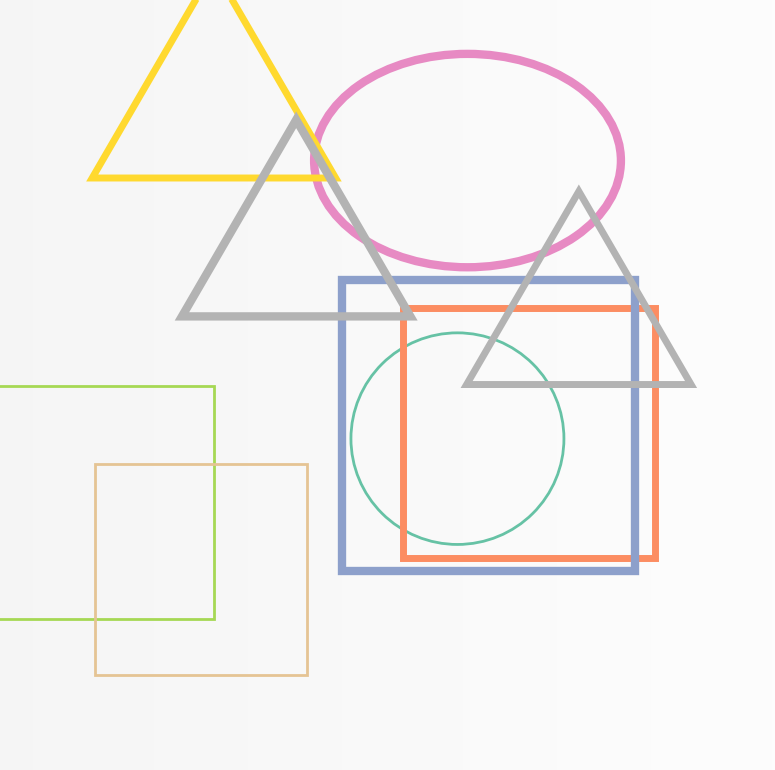[{"shape": "circle", "thickness": 1, "radius": 0.69, "center": [0.59, 0.43]}, {"shape": "square", "thickness": 2.5, "radius": 0.81, "center": [0.683, 0.438]}, {"shape": "square", "thickness": 3, "radius": 0.94, "center": [0.631, 0.447]}, {"shape": "oval", "thickness": 3, "radius": 0.99, "center": [0.603, 0.791]}, {"shape": "square", "thickness": 1, "radius": 0.76, "center": [0.125, 0.347]}, {"shape": "triangle", "thickness": 2.5, "radius": 0.91, "center": [0.276, 0.86]}, {"shape": "square", "thickness": 1, "radius": 0.68, "center": [0.259, 0.261]}, {"shape": "triangle", "thickness": 2.5, "radius": 0.84, "center": [0.747, 0.584]}, {"shape": "triangle", "thickness": 3, "radius": 0.85, "center": [0.382, 0.674]}]